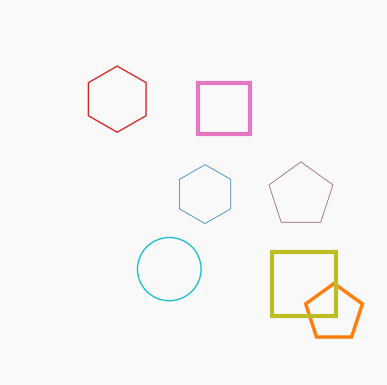[{"shape": "hexagon", "thickness": 0.5, "radius": 0.38, "center": [0.529, 0.496]}, {"shape": "pentagon", "thickness": 2.5, "radius": 0.38, "center": [0.862, 0.187]}, {"shape": "hexagon", "thickness": 1, "radius": 0.43, "center": [0.303, 0.742]}, {"shape": "pentagon", "thickness": 0.5, "radius": 0.43, "center": [0.777, 0.493]}, {"shape": "square", "thickness": 3, "radius": 0.33, "center": [0.577, 0.718]}, {"shape": "square", "thickness": 3, "radius": 0.41, "center": [0.784, 0.262]}, {"shape": "circle", "thickness": 1, "radius": 0.41, "center": [0.437, 0.301]}]